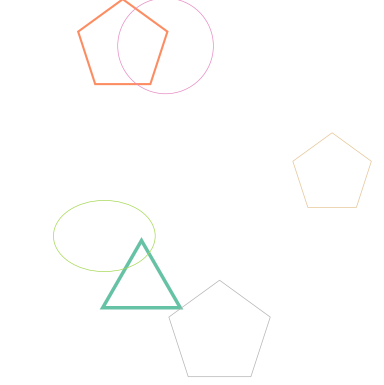[{"shape": "triangle", "thickness": 2.5, "radius": 0.58, "center": [0.368, 0.259]}, {"shape": "pentagon", "thickness": 1.5, "radius": 0.61, "center": [0.319, 0.88]}, {"shape": "circle", "thickness": 0.5, "radius": 0.62, "center": [0.43, 0.881]}, {"shape": "oval", "thickness": 0.5, "radius": 0.66, "center": [0.271, 0.387]}, {"shape": "pentagon", "thickness": 0.5, "radius": 0.54, "center": [0.863, 0.548]}, {"shape": "pentagon", "thickness": 0.5, "radius": 0.69, "center": [0.57, 0.134]}]